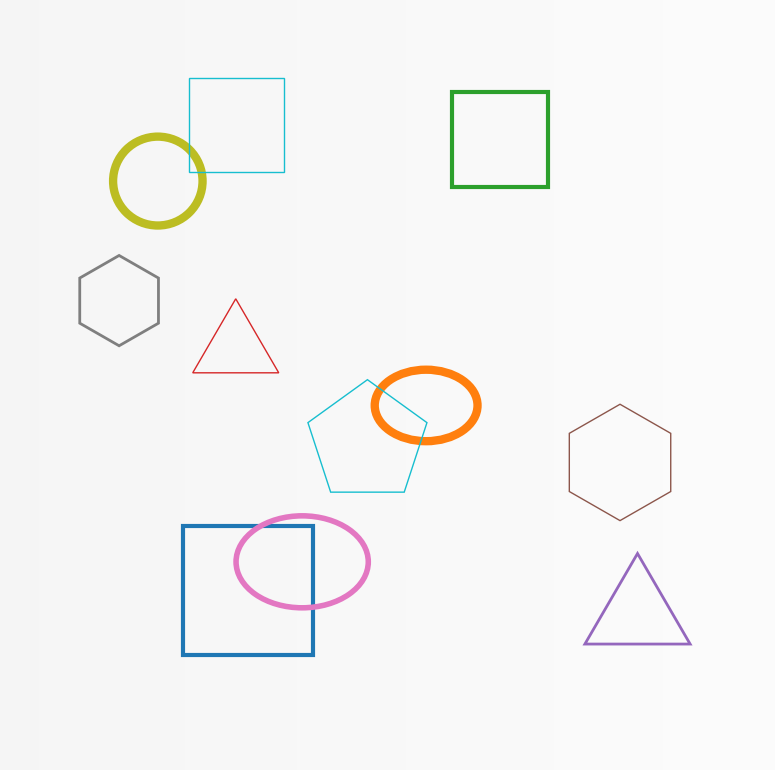[{"shape": "square", "thickness": 1.5, "radius": 0.42, "center": [0.32, 0.233]}, {"shape": "oval", "thickness": 3, "radius": 0.33, "center": [0.55, 0.473]}, {"shape": "square", "thickness": 1.5, "radius": 0.31, "center": [0.645, 0.819]}, {"shape": "triangle", "thickness": 0.5, "radius": 0.32, "center": [0.304, 0.548]}, {"shape": "triangle", "thickness": 1, "radius": 0.39, "center": [0.823, 0.203]}, {"shape": "hexagon", "thickness": 0.5, "radius": 0.38, "center": [0.8, 0.399]}, {"shape": "oval", "thickness": 2, "radius": 0.43, "center": [0.39, 0.27]}, {"shape": "hexagon", "thickness": 1, "radius": 0.29, "center": [0.154, 0.61]}, {"shape": "circle", "thickness": 3, "radius": 0.29, "center": [0.204, 0.765]}, {"shape": "square", "thickness": 0.5, "radius": 0.3, "center": [0.305, 0.838]}, {"shape": "pentagon", "thickness": 0.5, "radius": 0.4, "center": [0.474, 0.426]}]